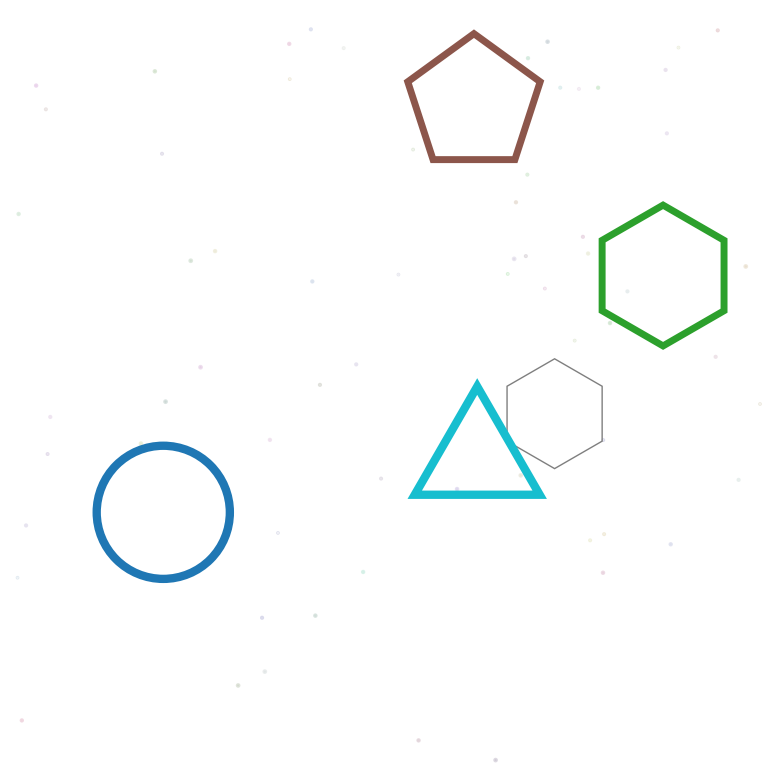[{"shape": "circle", "thickness": 3, "radius": 0.43, "center": [0.212, 0.335]}, {"shape": "hexagon", "thickness": 2.5, "radius": 0.46, "center": [0.861, 0.642]}, {"shape": "pentagon", "thickness": 2.5, "radius": 0.45, "center": [0.616, 0.866]}, {"shape": "hexagon", "thickness": 0.5, "radius": 0.36, "center": [0.72, 0.463]}, {"shape": "triangle", "thickness": 3, "radius": 0.47, "center": [0.62, 0.404]}]